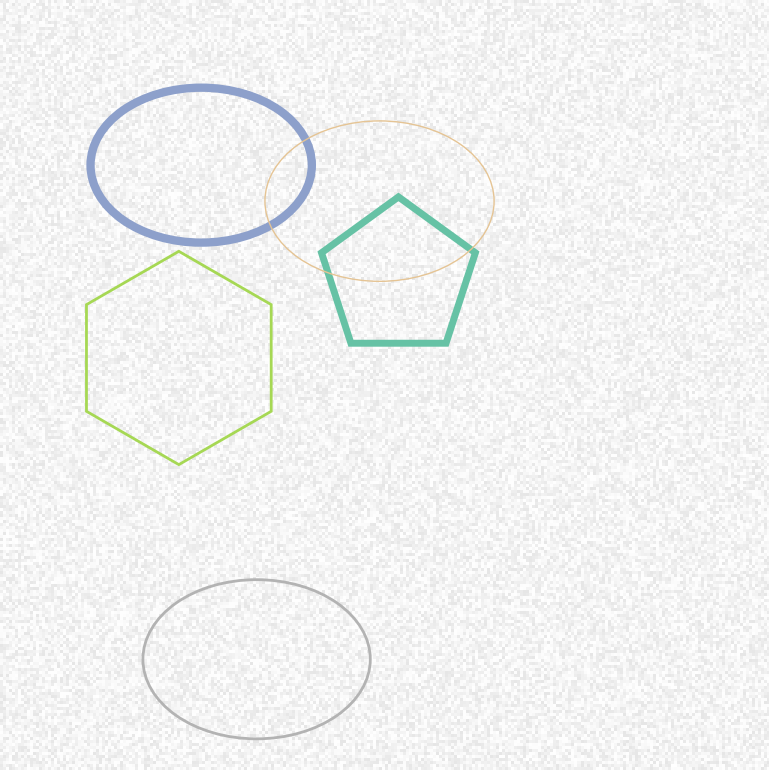[{"shape": "pentagon", "thickness": 2.5, "radius": 0.53, "center": [0.517, 0.639]}, {"shape": "oval", "thickness": 3, "radius": 0.72, "center": [0.261, 0.786]}, {"shape": "hexagon", "thickness": 1, "radius": 0.69, "center": [0.232, 0.535]}, {"shape": "oval", "thickness": 0.5, "radius": 0.74, "center": [0.493, 0.739]}, {"shape": "oval", "thickness": 1, "radius": 0.74, "center": [0.333, 0.144]}]